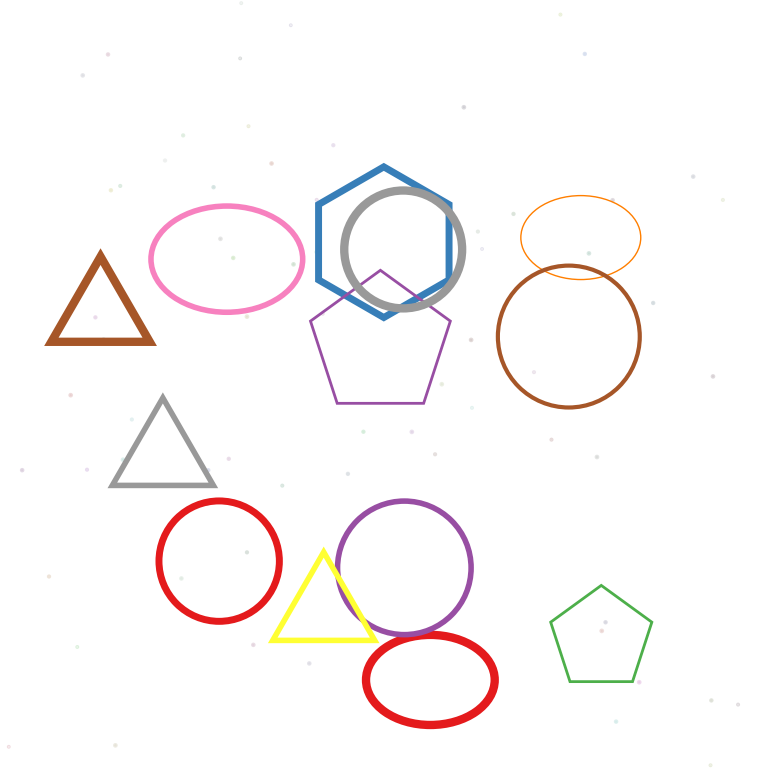[{"shape": "circle", "thickness": 2.5, "radius": 0.39, "center": [0.285, 0.271]}, {"shape": "oval", "thickness": 3, "radius": 0.42, "center": [0.559, 0.117]}, {"shape": "hexagon", "thickness": 2.5, "radius": 0.49, "center": [0.498, 0.685]}, {"shape": "pentagon", "thickness": 1, "radius": 0.35, "center": [0.781, 0.171]}, {"shape": "pentagon", "thickness": 1, "radius": 0.48, "center": [0.494, 0.553]}, {"shape": "circle", "thickness": 2, "radius": 0.43, "center": [0.525, 0.263]}, {"shape": "oval", "thickness": 0.5, "radius": 0.39, "center": [0.754, 0.691]}, {"shape": "triangle", "thickness": 2, "radius": 0.38, "center": [0.42, 0.207]}, {"shape": "circle", "thickness": 1.5, "radius": 0.46, "center": [0.739, 0.563]}, {"shape": "triangle", "thickness": 3, "radius": 0.37, "center": [0.131, 0.593]}, {"shape": "oval", "thickness": 2, "radius": 0.49, "center": [0.295, 0.663]}, {"shape": "circle", "thickness": 3, "radius": 0.38, "center": [0.524, 0.676]}, {"shape": "triangle", "thickness": 2, "radius": 0.38, "center": [0.211, 0.407]}]